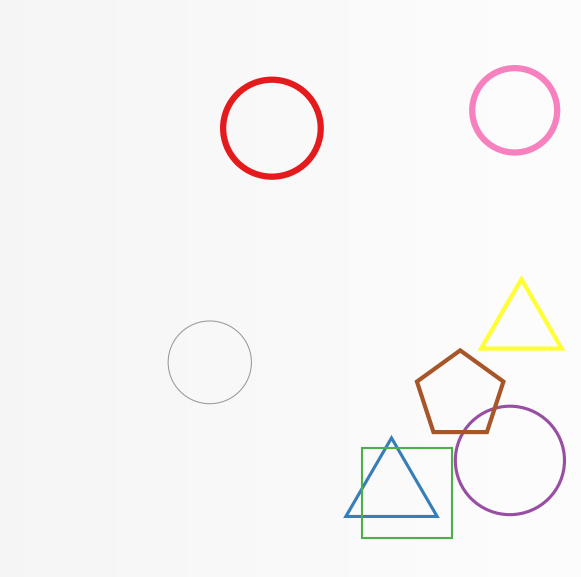[{"shape": "circle", "thickness": 3, "radius": 0.42, "center": [0.468, 0.777]}, {"shape": "triangle", "thickness": 1.5, "radius": 0.45, "center": [0.674, 0.15]}, {"shape": "square", "thickness": 1, "radius": 0.39, "center": [0.7, 0.146]}, {"shape": "circle", "thickness": 1.5, "radius": 0.47, "center": [0.877, 0.202]}, {"shape": "triangle", "thickness": 2, "radius": 0.4, "center": [0.897, 0.436]}, {"shape": "pentagon", "thickness": 2, "radius": 0.39, "center": [0.792, 0.314]}, {"shape": "circle", "thickness": 3, "radius": 0.37, "center": [0.886, 0.808]}, {"shape": "circle", "thickness": 0.5, "radius": 0.36, "center": [0.361, 0.372]}]